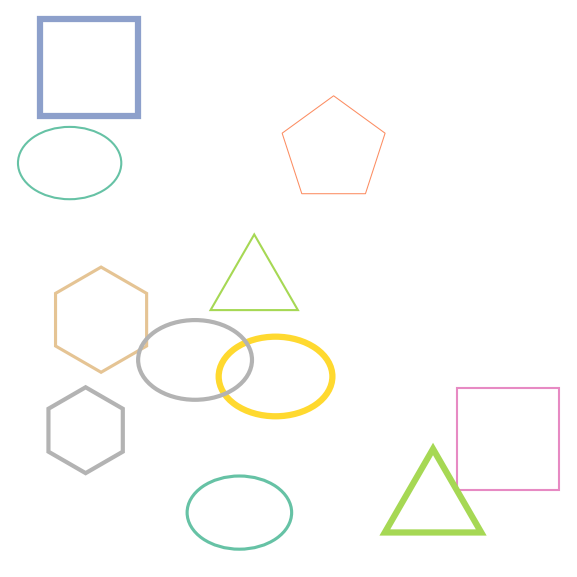[{"shape": "oval", "thickness": 1, "radius": 0.45, "center": [0.121, 0.717]}, {"shape": "oval", "thickness": 1.5, "radius": 0.45, "center": [0.415, 0.112]}, {"shape": "pentagon", "thickness": 0.5, "radius": 0.47, "center": [0.578, 0.74]}, {"shape": "square", "thickness": 3, "radius": 0.42, "center": [0.154, 0.882]}, {"shape": "square", "thickness": 1, "radius": 0.44, "center": [0.88, 0.239]}, {"shape": "triangle", "thickness": 1, "radius": 0.44, "center": [0.44, 0.506]}, {"shape": "triangle", "thickness": 3, "radius": 0.48, "center": [0.75, 0.125]}, {"shape": "oval", "thickness": 3, "radius": 0.49, "center": [0.477, 0.347]}, {"shape": "hexagon", "thickness": 1.5, "radius": 0.46, "center": [0.175, 0.446]}, {"shape": "oval", "thickness": 2, "radius": 0.49, "center": [0.338, 0.376]}, {"shape": "hexagon", "thickness": 2, "radius": 0.37, "center": [0.148, 0.254]}]